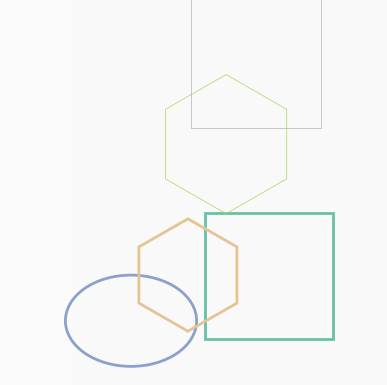[{"shape": "square", "thickness": 2, "radius": 0.82, "center": [0.694, 0.283]}, {"shape": "oval", "thickness": 2, "radius": 0.85, "center": [0.338, 0.167]}, {"shape": "hexagon", "thickness": 0.5, "radius": 0.9, "center": [0.583, 0.626]}, {"shape": "hexagon", "thickness": 2, "radius": 0.73, "center": [0.485, 0.286]}, {"shape": "square", "thickness": 0.5, "radius": 0.84, "center": [0.661, 0.835]}]